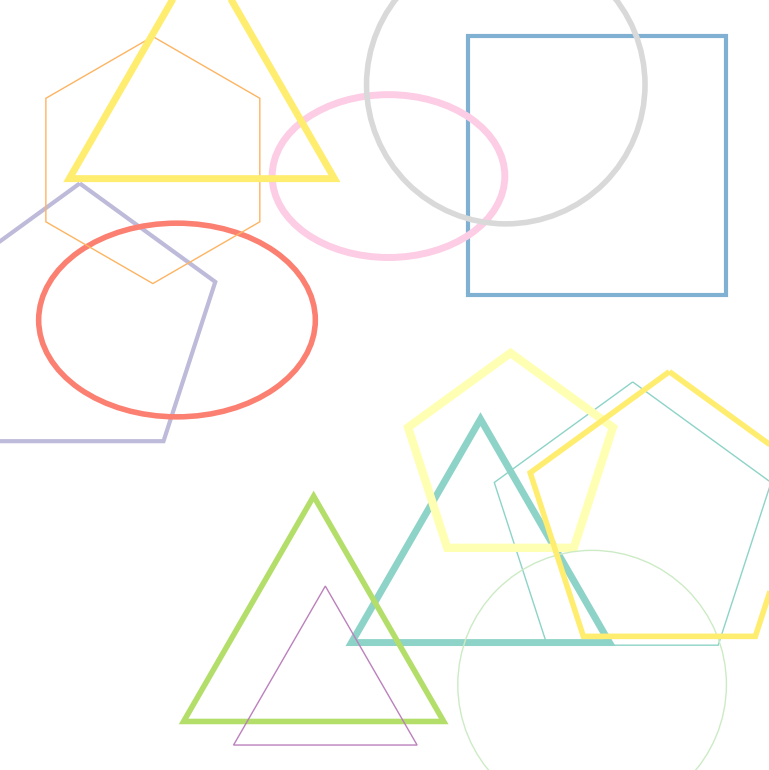[{"shape": "pentagon", "thickness": 0.5, "radius": 0.94, "center": [0.822, 0.315]}, {"shape": "triangle", "thickness": 2.5, "radius": 0.97, "center": [0.624, 0.262]}, {"shape": "pentagon", "thickness": 3, "radius": 0.7, "center": [0.663, 0.402]}, {"shape": "pentagon", "thickness": 1.5, "radius": 0.93, "center": [0.104, 0.577]}, {"shape": "oval", "thickness": 2, "radius": 0.9, "center": [0.23, 0.584]}, {"shape": "square", "thickness": 1.5, "radius": 0.84, "center": [0.775, 0.785]}, {"shape": "hexagon", "thickness": 0.5, "radius": 0.8, "center": [0.198, 0.792]}, {"shape": "triangle", "thickness": 2, "radius": 0.98, "center": [0.407, 0.161]}, {"shape": "oval", "thickness": 2.5, "radius": 0.76, "center": [0.505, 0.771]}, {"shape": "circle", "thickness": 2, "radius": 0.9, "center": [0.657, 0.89]}, {"shape": "triangle", "thickness": 0.5, "radius": 0.69, "center": [0.423, 0.101]}, {"shape": "circle", "thickness": 0.5, "radius": 0.87, "center": [0.769, 0.111]}, {"shape": "triangle", "thickness": 2.5, "radius": 0.99, "center": [0.262, 0.867]}, {"shape": "pentagon", "thickness": 2, "radius": 0.95, "center": [0.869, 0.327]}]